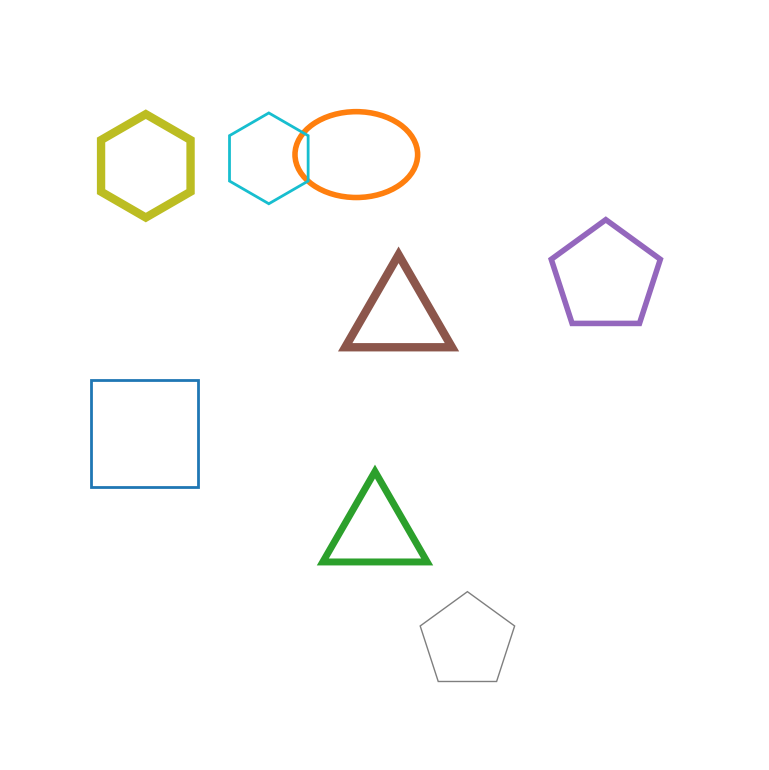[{"shape": "square", "thickness": 1, "radius": 0.35, "center": [0.188, 0.437]}, {"shape": "oval", "thickness": 2, "radius": 0.4, "center": [0.463, 0.799]}, {"shape": "triangle", "thickness": 2.5, "radius": 0.39, "center": [0.487, 0.309]}, {"shape": "pentagon", "thickness": 2, "radius": 0.37, "center": [0.787, 0.64]}, {"shape": "triangle", "thickness": 3, "radius": 0.4, "center": [0.518, 0.589]}, {"shape": "pentagon", "thickness": 0.5, "radius": 0.32, "center": [0.607, 0.167]}, {"shape": "hexagon", "thickness": 3, "radius": 0.34, "center": [0.189, 0.785]}, {"shape": "hexagon", "thickness": 1, "radius": 0.29, "center": [0.349, 0.794]}]